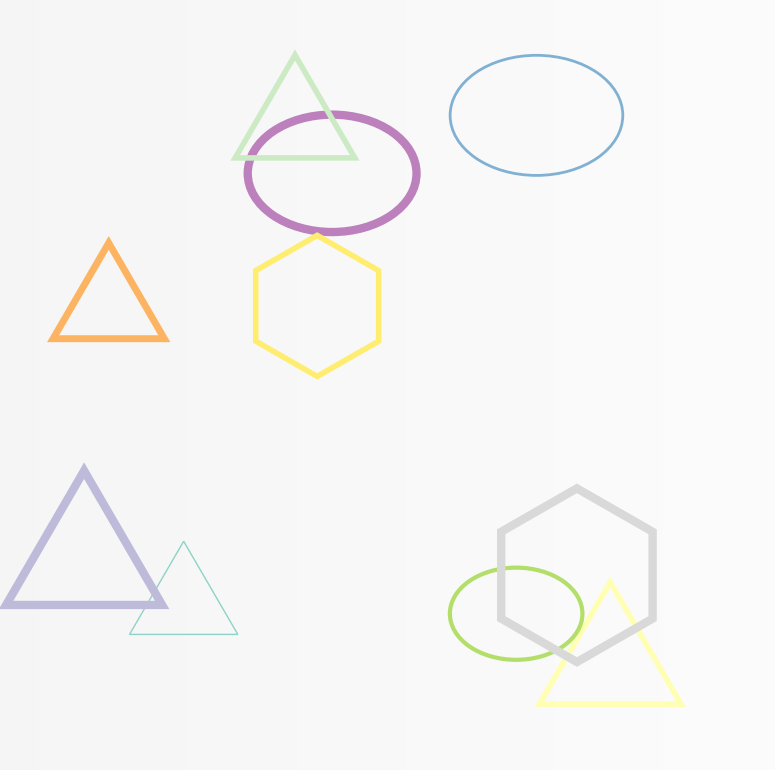[{"shape": "triangle", "thickness": 0.5, "radius": 0.4, "center": [0.237, 0.216]}, {"shape": "triangle", "thickness": 2, "radius": 0.53, "center": [0.787, 0.138]}, {"shape": "triangle", "thickness": 3, "radius": 0.58, "center": [0.109, 0.272]}, {"shape": "oval", "thickness": 1, "radius": 0.56, "center": [0.692, 0.85]}, {"shape": "triangle", "thickness": 2.5, "radius": 0.41, "center": [0.14, 0.602]}, {"shape": "oval", "thickness": 1.5, "radius": 0.43, "center": [0.666, 0.203]}, {"shape": "hexagon", "thickness": 3, "radius": 0.56, "center": [0.744, 0.253]}, {"shape": "oval", "thickness": 3, "radius": 0.54, "center": [0.429, 0.775]}, {"shape": "triangle", "thickness": 2, "radius": 0.45, "center": [0.381, 0.839]}, {"shape": "hexagon", "thickness": 2, "radius": 0.46, "center": [0.409, 0.603]}]